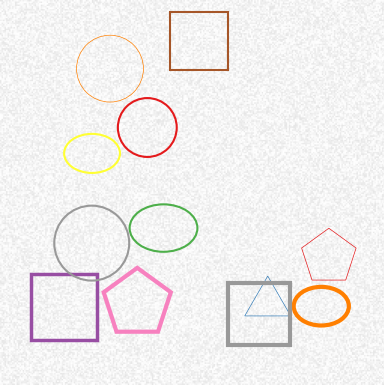[{"shape": "circle", "thickness": 1.5, "radius": 0.38, "center": [0.383, 0.669]}, {"shape": "pentagon", "thickness": 0.5, "radius": 0.37, "center": [0.854, 0.333]}, {"shape": "triangle", "thickness": 0.5, "radius": 0.35, "center": [0.695, 0.214]}, {"shape": "oval", "thickness": 1.5, "radius": 0.44, "center": [0.425, 0.408]}, {"shape": "square", "thickness": 2.5, "radius": 0.43, "center": [0.167, 0.203]}, {"shape": "circle", "thickness": 0.5, "radius": 0.43, "center": [0.286, 0.822]}, {"shape": "oval", "thickness": 3, "radius": 0.36, "center": [0.834, 0.205]}, {"shape": "oval", "thickness": 1.5, "radius": 0.36, "center": [0.239, 0.602]}, {"shape": "square", "thickness": 1.5, "radius": 0.38, "center": [0.517, 0.893]}, {"shape": "pentagon", "thickness": 3, "radius": 0.46, "center": [0.356, 0.213]}, {"shape": "circle", "thickness": 1.5, "radius": 0.49, "center": [0.238, 0.369]}, {"shape": "square", "thickness": 3, "radius": 0.4, "center": [0.672, 0.184]}]